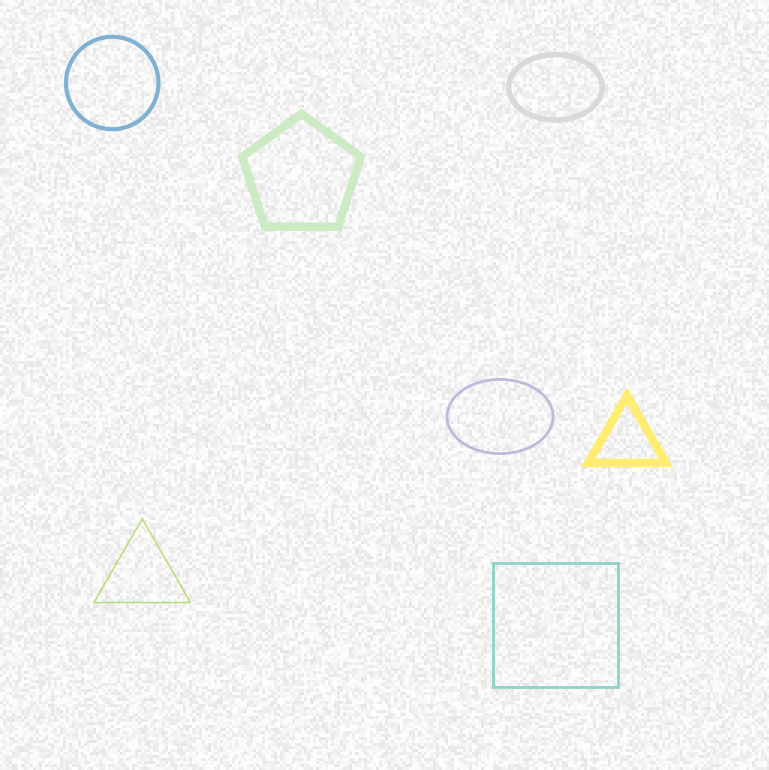[{"shape": "square", "thickness": 1, "radius": 0.4, "center": [0.722, 0.188]}, {"shape": "oval", "thickness": 1, "radius": 0.34, "center": [0.649, 0.459]}, {"shape": "circle", "thickness": 1.5, "radius": 0.3, "center": [0.146, 0.892]}, {"shape": "triangle", "thickness": 0.5, "radius": 0.36, "center": [0.185, 0.254]}, {"shape": "oval", "thickness": 2, "radius": 0.3, "center": [0.721, 0.887]}, {"shape": "pentagon", "thickness": 3, "radius": 0.41, "center": [0.392, 0.771]}, {"shape": "triangle", "thickness": 3, "radius": 0.29, "center": [0.814, 0.428]}]